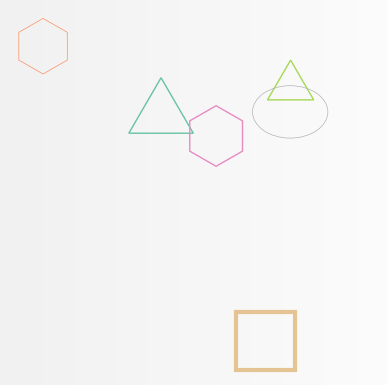[{"shape": "triangle", "thickness": 1, "radius": 0.48, "center": [0.416, 0.702]}, {"shape": "hexagon", "thickness": 0.5, "radius": 0.36, "center": [0.111, 0.88]}, {"shape": "hexagon", "thickness": 1, "radius": 0.39, "center": [0.558, 0.647]}, {"shape": "triangle", "thickness": 1, "radius": 0.34, "center": [0.75, 0.775]}, {"shape": "square", "thickness": 3, "radius": 0.38, "center": [0.685, 0.114]}, {"shape": "oval", "thickness": 0.5, "radius": 0.49, "center": [0.749, 0.709]}]